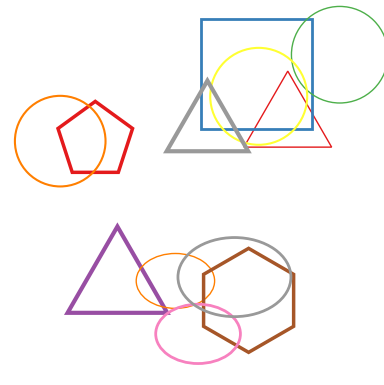[{"shape": "triangle", "thickness": 1, "radius": 0.66, "center": [0.747, 0.684]}, {"shape": "pentagon", "thickness": 2.5, "radius": 0.51, "center": [0.247, 0.635]}, {"shape": "square", "thickness": 2, "radius": 0.72, "center": [0.666, 0.808]}, {"shape": "circle", "thickness": 1, "radius": 0.63, "center": [0.882, 0.858]}, {"shape": "triangle", "thickness": 3, "radius": 0.75, "center": [0.305, 0.262]}, {"shape": "circle", "thickness": 1.5, "radius": 0.59, "center": [0.156, 0.633]}, {"shape": "oval", "thickness": 1, "radius": 0.51, "center": [0.456, 0.27]}, {"shape": "circle", "thickness": 1.5, "radius": 0.63, "center": [0.672, 0.75]}, {"shape": "hexagon", "thickness": 2.5, "radius": 0.68, "center": [0.646, 0.22]}, {"shape": "oval", "thickness": 2, "radius": 0.55, "center": [0.514, 0.133]}, {"shape": "triangle", "thickness": 3, "radius": 0.61, "center": [0.539, 0.668]}, {"shape": "oval", "thickness": 2, "radius": 0.73, "center": [0.609, 0.28]}]